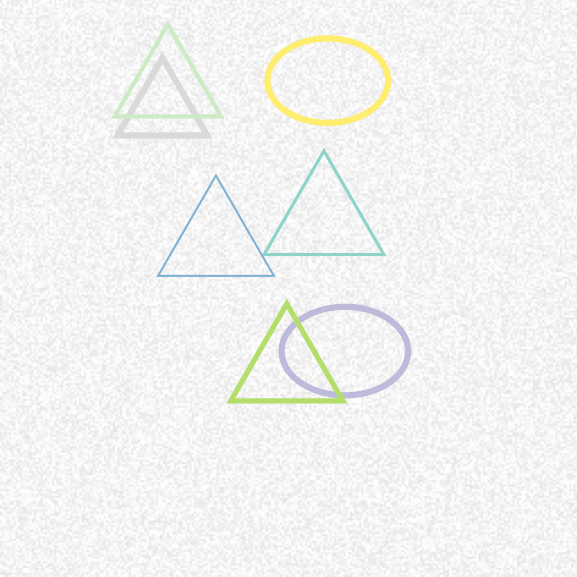[{"shape": "triangle", "thickness": 1.5, "radius": 0.6, "center": [0.561, 0.618]}, {"shape": "oval", "thickness": 3, "radius": 0.55, "center": [0.597, 0.391]}, {"shape": "triangle", "thickness": 1, "radius": 0.58, "center": [0.374, 0.579]}, {"shape": "triangle", "thickness": 2.5, "radius": 0.56, "center": [0.497, 0.361]}, {"shape": "triangle", "thickness": 3, "radius": 0.45, "center": [0.281, 0.809]}, {"shape": "triangle", "thickness": 2, "radius": 0.53, "center": [0.291, 0.851]}, {"shape": "oval", "thickness": 3, "radius": 0.52, "center": [0.568, 0.859]}]